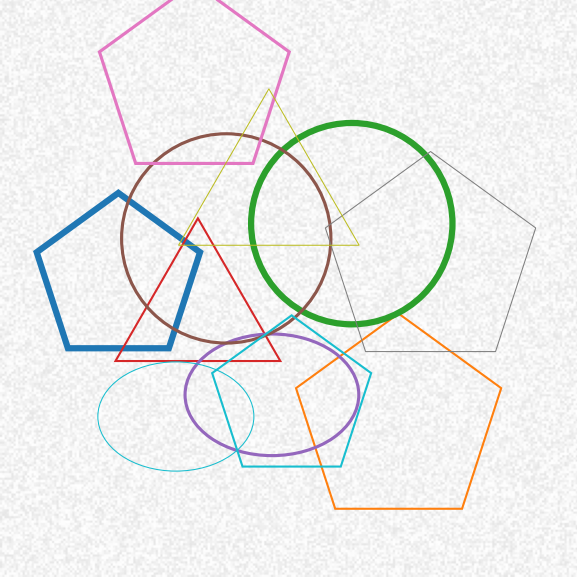[{"shape": "pentagon", "thickness": 3, "radius": 0.74, "center": [0.205, 0.516]}, {"shape": "pentagon", "thickness": 1, "radius": 0.93, "center": [0.69, 0.269]}, {"shape": "circle", "thickness": 3, "radius": 0.87, "center": [0.609, 0.612]}, {"shape": "triangle", "thickness": 1, "radius": 0.82, "center": [0.343, 0.456]}, {"shape": "oval", "thickness": 1.5, "radius": 0.75, "center": [0.471, 0.315]}, {"shape": "circle", "thickness": 1.5, "radius": 0.91, "center": [0.392, 0.586]}, {"shape": "pentagon", "thickness": 1.5, "radius": 0.86, "center": [0.337, 0.856]}, {"shape": "pentagon", "thickness": 0.5, "radius": 0.96, "center": [0.746, 0.545]}, {"shape": "triangle", "thickness": 0.5, "radius": 0.9, "center": [0.466, 0.665]}, {"shape": "oval", "thickness": 0.5, "radius": 0.68, "center": [0.305, 0.278]}, {"shape": "pentagon", "thickness": 1, "radius": 0.72, "center": [0.505, 0.308]}]